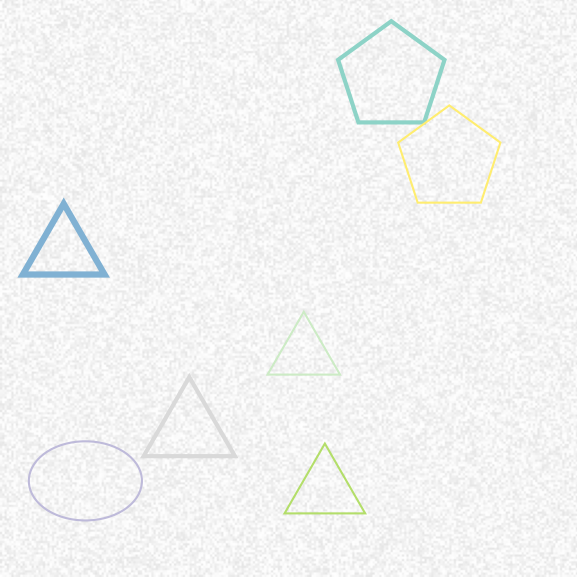[{"shape": "pentagon", "thickness": 2, "radius": 0.48, "center": [0.678, 0.866]}, {"shape": "oval", "thickness": 1, "radius": 0.49, "center": [0.148, 0.166]}, {"shape": "triangle", "thickness": 3, "radius": 0.41, "center": [0.11, 0.565]}, {"shape": "triangle", "thickness": 1, "radius": 0.4, "center": [0.563, 0.15]}, {"shape": "triangle", "thickness": 2, "radius": 0.46, "center": [0.328, 0.255]}, {"shape": "triangle", "thickness": 1, "radius": 0.36, "center": [0.526, 0.387]}, {"shape": "pentagon", "thickness": 1, "radius": 0.47, "center": [0.778, 0.724]}]